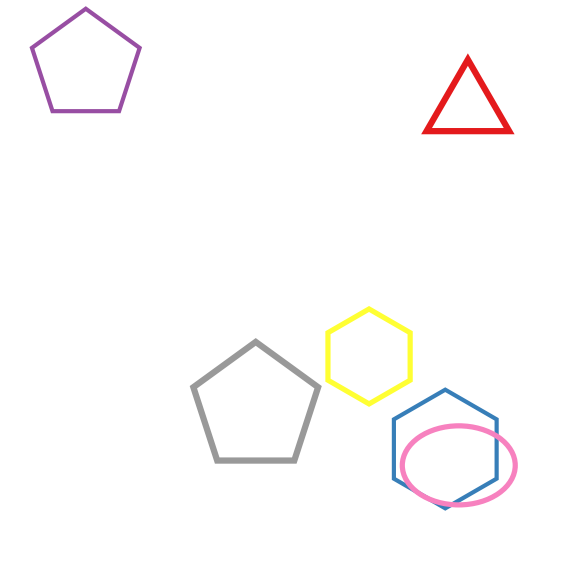[{"shape": "triangle", "thickness": 3, "radius": 0.41, "center": [0.81, 0.813]}, {"shape": "hexagon", "thickness": 2, "radius": 0.51, "center": [0.771, 0.222]}, {"shape": "pentagon", "thickness": 2, "radius": 0.49, "center": [0.149, 0.886]}, {"shape": "hexagon", "thickness": 2.5, "radius": 0.41, "center": [0.639, 0.382]}, {"shape": "oval", "thickness": 2.5, "radius": 0.49, "center": [0.794, 0.193]}, {"shape": "pentagon", "thickness": 3, "radius": 0.57, "center": [0.443, 0.294]}]